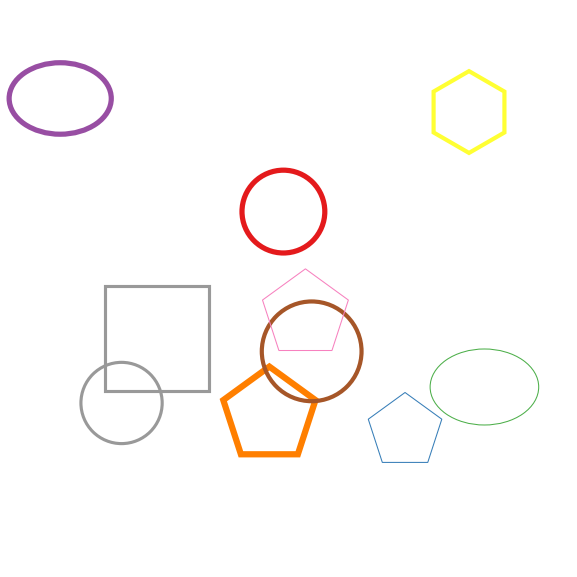[{"shape": "circle", "thickness": 2.5, "radius": 0.36, "center": [0.491, 0.633]}, {"shape": "pentagon", "thickness": 0.5, "radius": 0.33, "center": [0.701, 0.253]}, {"shape": "oval", "thickness": 0.5, "radius": 0.47, "center": [0.839, 0.329]}, {"shape": "oval", "thickness": 2.5, "radius": 0.44, "center": [0.104, 0.829]}, {"shape": "pentagon", "thickness": 3, "radius": 0.42, "center": [0.466, 0.28]}, {"shape": "hexagon", "thickness": 2, "radius": 0.35, "center": [0.812, 0.805]}, {"shape": "circle", "thickness": 2, "radius": 0.43, "center": [0.54, 0.391]}, {"shape": "pentagon", "thickness": 0.5, "radius": 0.39, "center": [0.529, 0.455]}, {"shape": "circle", "thickness": 1.5, "radius": 0.35, "center": [0.21, 0.301]}, {"shape": "square", "thickness": 1.5, "radius": 0.45, "center": [0.272, 0.413]}]